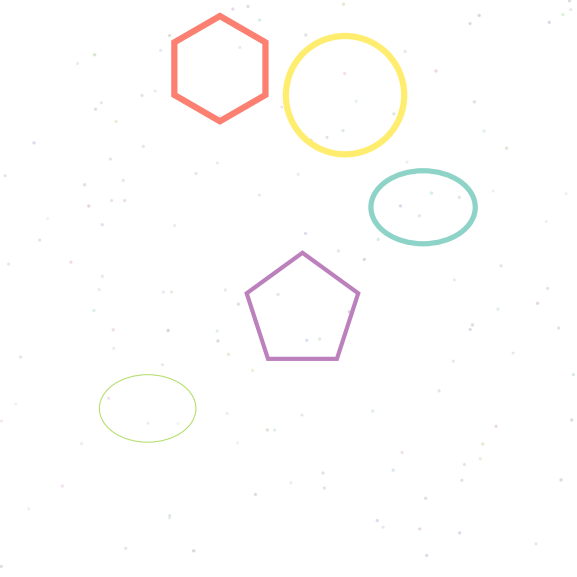[{"shape": "oval", "thickness": 2.5, "radius": 0.45, "center": [0.733, 0.64]}, {"shape": "hexagon", "thickness": 3, "radius": 0.46, "center": [0.381, 0.88]}, {"shape": "oval", "thickness": 0.5, "radius": 0.42, "center": [0.256, 0.292]}, {"shape": "pentagon", "thickness": 2, "radius": 0.51, "center": [0.524, 0.46]}, {"shape": "circle", "thickness": 3, "radius": 0.51, "center": [0.597, 0.834]}]